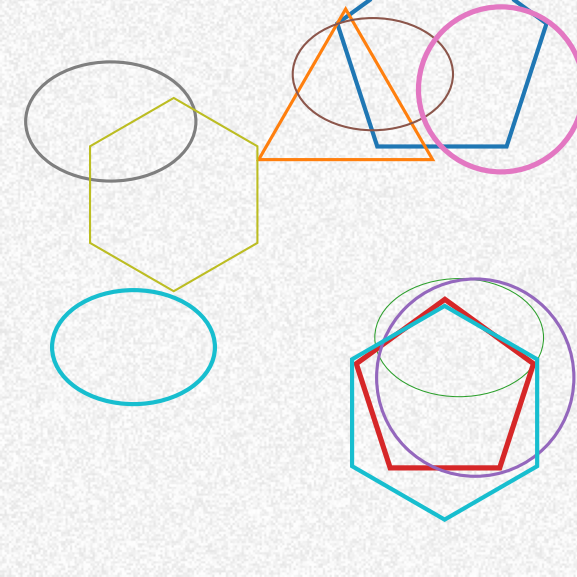[{"shape": "pentagon", "thickness": 2, "radius": 0.95, "center": [0.765, 0.9]}, {"shape": "triangle", "thickness": 1.5, "radius": 0.87, "center": [0.599, 0.81]}, {"shape": "oval", "thickness": 0.5, "radius": 0.73, "center": [0.795, 0.414]}, {"shape": "pentagon", "thickness": 2.5, "radius": 0.81, "center": [0.77, 0.319]}, {"shape": "circle", "thickness": 1.5, "radius": 0.85, "center": [0.823, 0.345]}, {"shape": "oval", "thickness": 1, "radius": 0.69, "center": [0.646, 0.871]}, {"shape": "circle", "thickness": 2.5, "radius": 0.71, "center": [0.868, 0.844]}, {"shape": "oval", "thickness": 1.5, "radius": 0.74, "center": [0.192, 0.789]}, {"shape": "hexagon", "thickness": 1, "radius": 0.84, "center": [0.301, 0.662]}, {"shape": "oval", "thickness": 2, "radius": 0.7, "center": [0.231, 0.398]}, {"shape": "hexagon", "thickness": 2, "radius": 0.93, "center": [0.77, 0.284]}]